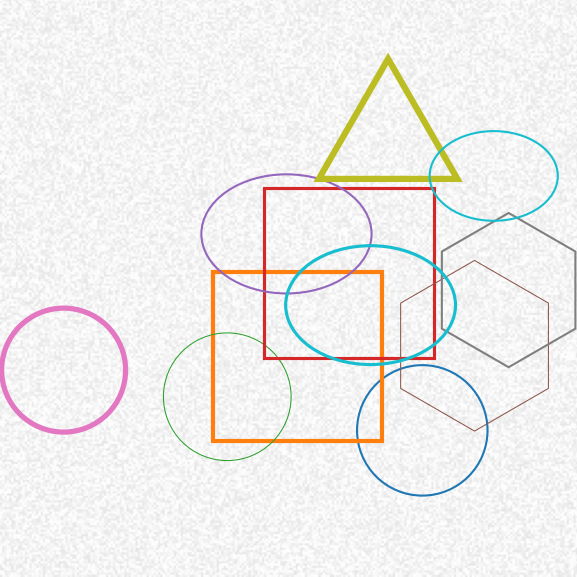[{"shape": "circle", "thickness": 1, "radius": 0.56, "center": [0.731, 0.254]}, {"shape": "square", "thickness": 2, "radius": 0.73, "center": [0.515, 0.381]}, {"shape": "circle", "thickness": 0.5, "radius": 0.55, "center": [0.394, 0.312]}, {"shape": "square", "thickness": 1.5, "radius": 0.74, "center": [0.604, 0.526]}, {"shape": "oval", "thickness": 1, "radius": 0.74, "center": [0.496, 0.594]}, {"shape": "hexagon", "thickness": 0.5, "radius": 0.74, "center": [0.822, 0.4]}, {"shape": "circle", "thickness": 2.5, "radius": 0.54, "center": [0.11, 0.358]}, {"shape": "hexagon", "thickness": 1, "radius": 0.67, "center": [0.881, 0.497]}, {"shape": "triangle", "thickness": 3, "radius": 0.69, "center": [0.672, 0.759]}, {"shape": "oval", "thickness": 1, "radius": 0.55, "center": [0.855, 0.694]}, {"shape": "oval", "thickness": 1.5, "radius": 0.74, "center": [0.642, 0.471]}]